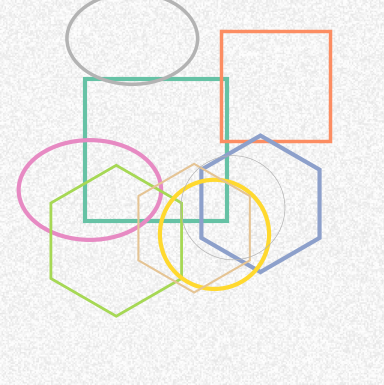[{"shape": "square", "thickness": 3, "radius": 0.92, "center": [0.406, 0.611]}, {"shape": "square", "thickness": 2.5, "radius": 0.71, "center": [0.714, 0.777]}, {"shape": "hexagon", "thickness": 3, "radius": 0.89, "center": [0.677, 0.471]}, {"shape": "oval", "thickness": 3, "radius": 0.93, "center": [0.234, 0.506]}, {"shape": "hexagon", "thickness": 2, "radius": 0.98, "center": [0.302, 0.375]}, {"shape": "circle", "thickness": 3, "radius": 0.71, "center": [0.557, 0.391]}, {"shape": "hexagon", "thickness": 1.5, "radius": 0.84, "center": [0.504, 0.407]}, {"shape": "oval", "thickness": 2.5, "radius": 0.85, "center": [0.344, 0.9]}, {"shape": "circle", "thickness": 0.5, "radius": 0.68, "center": [0.605, 0.46]}]